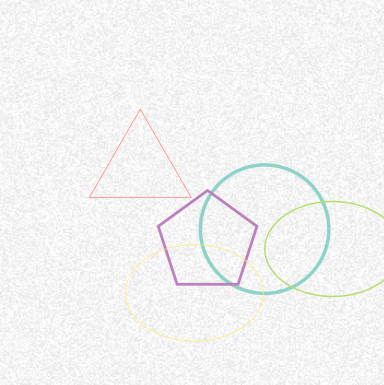[{"shape": "circle", "thickness": 2.5, "radius": 0.83, "center": [0.687, 0.405]}, {"shape": "triangle", "thickness": 0.5, "radius": 0.77, "center": [0.364, 0.563]}, {"shape": "oval", "thickness": 1, "radius": 0.88, "center": [0.864, 0.353]}, {"shape": "pentagon", "thickness": 2, "radius": 0.67, "center": [0.539, 0.371]}, {"shape": "oval", "thickness": 0.5, "radius": 0.89, "center": [0.505, 0.239]}]